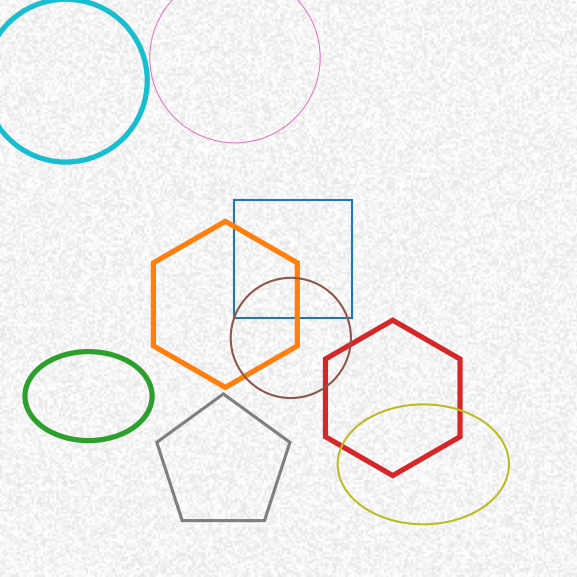[{"shape": "square", "thickness": 1, "radius": 0.51, "center": [0.508, 0.551]}, {"shape": "hexagon", "thickness": 2.5, "radius": 0.72, "center": [0.39, 0.472]}, {"shape": "oval", "thickness": 2.5, "radius": 0.55, "center": [0.153, 0.313]}, {"shape": "hexagon", "thickness": 2.5, "radius": 0.67, "center": [0.68, 0.31]}, {"shape": "circle", "thickness": 1, "radius": 0.52, "center": [0.504, 0.414]}, {"shape": "circle", "thickness": 0.5, "radius": 0.74, "center": [0.407, 0.899]}, {"shape": "pentagon", "thickness": 1.5, "radius": 0.61, "center": [0.387, 0.196]}, {"shape": "oval", "thickness": 1, "radius": 0.74, "center": [0.733, 0.195]}, {"shape": "circle", "thickness": 2.5, "radius": 0.7, "center": [0.114, 0.859]}]